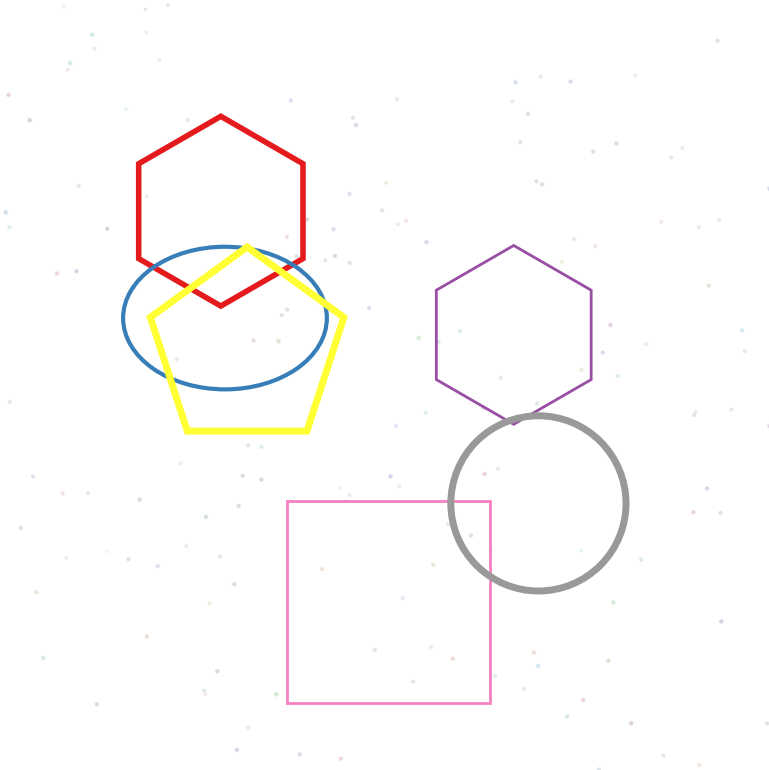[{"shape": "hexagon", "thickness": 2, "radius": 0.62, "center": [0.287, 0.726]}, {"shape": "oval", "thickness": 1.5, "radius": 0.66, "center": [0.292, 0.587]}, {"shape": "hexagon", "thickness": 1, "radius": 0.58, "center": [0.667, 0.565]}, {"shape": "pentagon", "thickness": 2.5, "radius": 0.66, "center": [0.321, 0.547]}, {"shape": "square", "thickness": 1, "radius": 0.66, "center": [0.505, 0.218]}, {"shape": "circle", "thickness": 2.5, "radius": 0.57, "center": [0.699, 0.346]}]